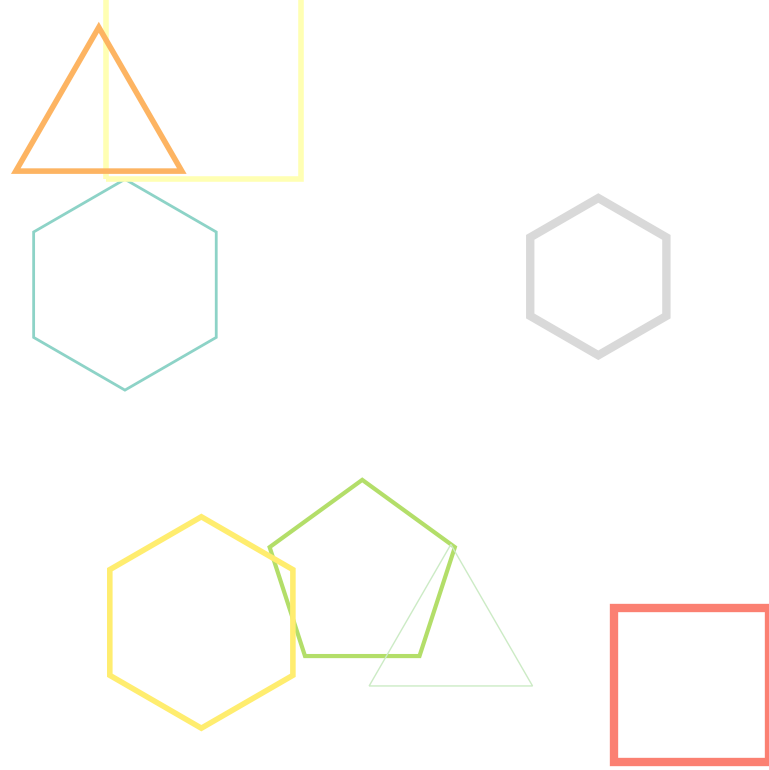[{"shape": "hexagon", "thickness": 1, "radius": 0.68, "center": [0.162, 0.63]}, {"shape": "square", "thickness": 2, "radius": 0.63, "center": [0.265, 0.894]}, {"shape": "square", "thickness": 3, "radius": 0.5, "center": [0.898, 0.111]}, {"shape": "triangle", "thickness": 2, "radius": 0.62, "center": [0.128, 0.84]}, {"shape": "pentagon", "thickness": 1.5, "radius": 0.63, "center": [0.47, 0.25]}, {"shape": "hexagon", "thickness": 3, "radius": 0.51, "center": [0.777, 0.641]}, {"shape": "triangle", "thickness": 0.5, "radius": 0.61, "center": [0.586, 0.17]}, {"shape": "hexagon", "thickness": 2, "radius": 0.69, "center": [0.261, 0.192]}]